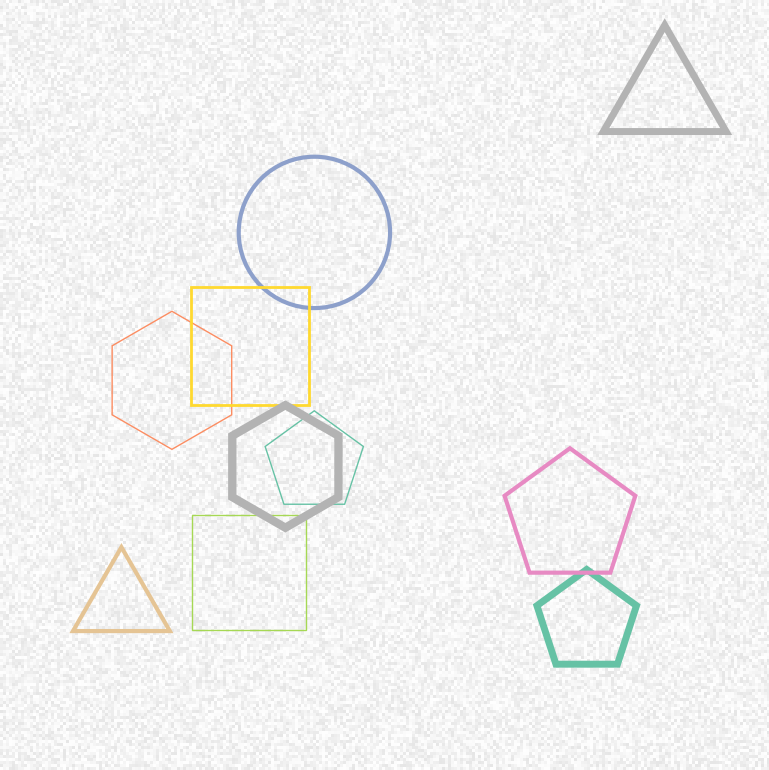[{"shape": "pentagon", "thickness": 2.5, "radius": 0.34, "center": [0.762, 0.192]}, {"shape": "pentagon", "thickness": 0.5, "radius": 0.34, "center": [0.408, 0.399]}, {"shape": "hexagon", "thickness": 0.5, "radius": 0.45, "center": [0.223, 0.506]}, {"shape": "circle", "thickness": 1.5, "radius": 0.49, "center": [0.408, 0.698]}, {"shape": "pentagon", "thickness": 1.5, "radius": 0.45, "center": [0.74, 0.329]}, {"shape": "square", "thickness": 0.5, "radius": 0.37, "center": [0.323, 0.257]}, {"shape": "square", "thickness": 1, "radius": 0.38, "center": [0.324, 0.551]}, {"shape": "triangle", "thickness": 1.5, "radius": 0.36, "center": [0.158, 0.217]}, {"shape": "triangle", "thickness": 2.5, "radius": 0.46, "center": [0.863, 0.875]}, {"shape": "hexagon", "thickness": 3, "radius": 0.4, "center": [0.371, 0.394]}]